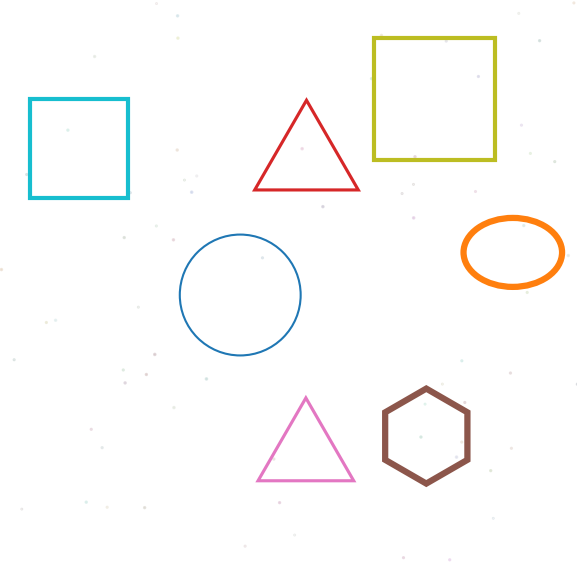[{"shape": "circle", "thickness": 1, "radius": 0.52, "center": [0.416, 0.488]}, {"shape": "oval", "thickness": 3, "radius": 0.43, "center": [0.888, 0.562]}, {"shape": "triangle", "thickness": 1.5, "radius": 0.52, "center": [0.531, 0.722]}, {"shape": "hexagon", "thickness": 3, "radius": 0.41, "center": [0.738, 0.244]}, {"shape": "triangle", "thickness": 1.5, "radius": 0.48, "center": [0.53, 0.214]}, {"shape": "square", "thickness": 2, "radius": 0.52, "center": [0.753, 0.828]}, {"shape": "square", "thickness": 2, "radius": 0.43, "center": [0.137, 0.742]}]